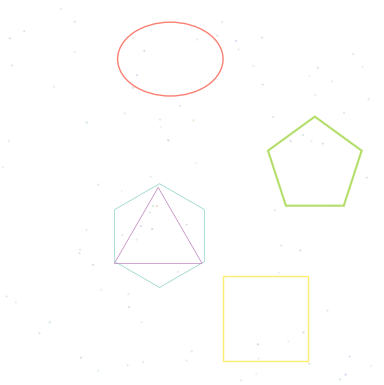[{"shape": "hexagon", "thickness": 0.5, "radius": 0.67, "center": [0.414, 0.388]}, {"shape": "oval", "thickness": 1, "radius": 0.68, "center": [0.442, 0.847]}, {"shape": "pentagon", "thickness": 1.5, "radius": 0.64, "center": [0.818, 0.569]}, {"shape": "triangle", "thickness": 0.5, "radius": 0.66, "center": [0.411, 0.382]}, {"shape": "square", "thickness": 1, "radius": 0.55, "center": [0.689, 0.174]}]